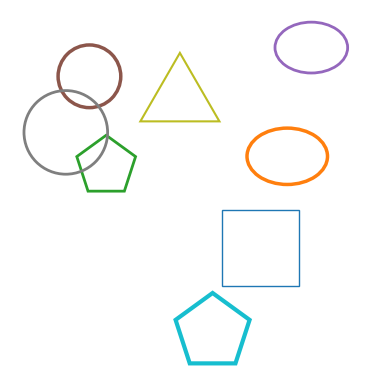[{"shape": "square", "thickness": 1, "radius": 0.5, "center": [0.677, 0.356]}, {"shape": "oval", "thickness": 2.5, "radius": 0.52, "center": [0.746, 0.594]}, {"shape": "pentagon", "thickness": 2, "radius": 0.4, "center": [0.276, 0.568]}, {"shape": "oval", "thickness": 2, "radius": 0.47, "center": [0.809, 0.876]}, {"shape": "circle", "thickness": 2.5, "radius": 0.41, "center": [0.232, 0.802]}, {"shape": "circle", "thickness": 2, "radius": 0.54, "center": [0.171, 0.656]}, {"shape": "triangle", "thickness": 1.5, "radius": 0.59, "center": [0.467, 0.744]}, {"shape": "pentagon", "thickness": 3, "radius": 0.51, "center": [0.552, 0.138]}]